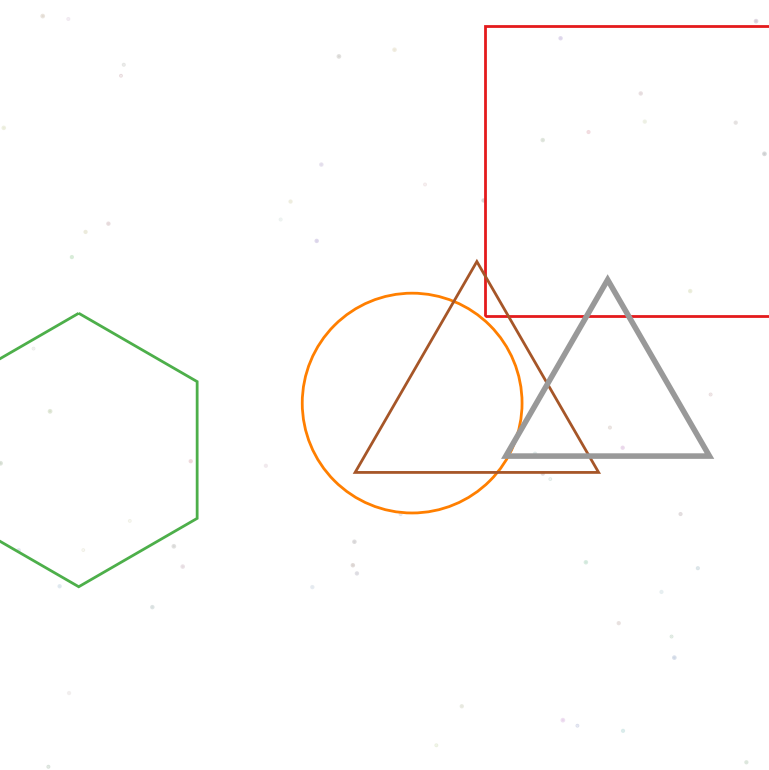[{"shape": "square", "thickness": 1, "radius": 0.94, "center": [0.818, 0.778]}, {"shape": "hexagon", "thickness": 1, "radius": 0.89, "center": [0.102, 0.416]}, {"shape": "circle", "thickness": 1, "radius": 0.71, "center": [0.535, 0.477]}, {"shape": "triangle", "thickness": 1, "radius": 0.91, "center": [0.619, 0.478]}, {"shape": "triangle", "thickness": 2, "radius": 0.76, "center": [0.789, 0.484]}]